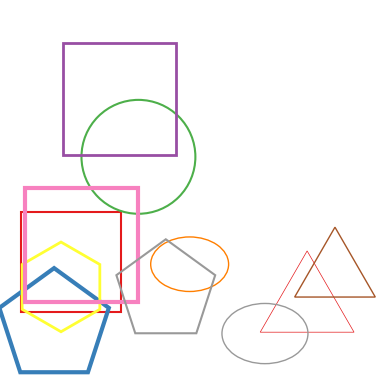[{"shape": "square", "thickness": 1.5, "radius": 0.65, "center": [0.185, 0.32]}, {"shape": "triangle", "thickness": 0.5, "radius": 0.7, "center": [0.798, 0.208]}, {"shape": "pentagon", "thickness": 3, "radius": 0.75, "center": [0.141, 0.154]}, {"shape": "circle", "thickness": 1.5, "radius": 0.74, "center": [0.36, 0.593]}, {"shape": "square", "thickness": 2, "radius": 0.73, "center": [0.31, 0.743]}, {"shape": "oval", "thickness": 1, "radius": 0.51, "center": [0.493, 0.314]}, {"shape": "hexagon", "thickness": 2, "radius": 0.58, "center": [0.158, 0.255]}, {"shape": "triangle", "thickness": 1, "radius": 0.6, "center": [0.87, 0.289]}, {"shape": "square", "thickness": 3, "radius": 0.73, "center": [0.211, 0.363]}, {"shape": "pentagon", "thickness": 1.5, "radius": 0.67, "center": [0.431, 0.244]}, {"shape": "oval", "thickness": 1, "radius": 0.56, "center": [0.688, 0.134]}]